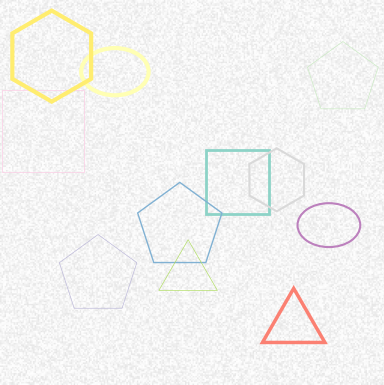[{"shape": "square", "thickness": 2, "radius": 0.41, "center": [0.617, 0.527]}, {"shape": "oval", "thickness": 3, "radius": 0.44, "center": [0.298, 0.814]}, {"shape": "pentagon", "thickness": 0.5, "radius": 0.53, "center": [0.255, 0.285]}, {"shape": "triangle", "thickness": 2.5, "radius": 0.47, "center": [0.763, 0.157]}, {"shape": "pentagon", "thickness": 1, "radius": 0.58, "center": [0.467, 0.411]}, {"shape": "triangle", "thickness": 0.5, "radius": 0.44, "center": [0.489, 0.29]}, {"shape": "square", "thickness": 0.5, "radius": 0.53, "center": [0.111, 0.66]}, {"shape": "hexagon", "thickness": 1.5, "radius": 0.41, "center": [0.719, 0.533]}, {"shape": "oval", "thickness": 1.5, "radius": 0.41, "center": [0.854, 0.415]}, {"shape": "pentagon", "thickness": 0.5, "radius": 0.48, "center": [0.89, 0.796]}, {"shape": "hexagon", "thickness": 3, "radius": 0.59, "center": [0.134, 0.854]}]